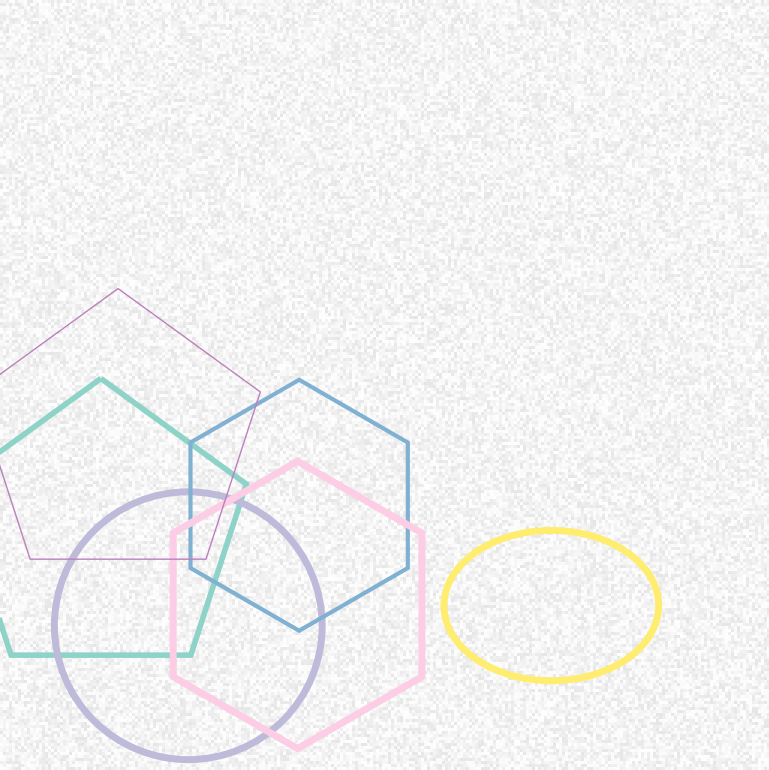[{"shape": "pentagon", "thickness": 2, "radius": 0.99, "center": [0.131, 0.31]}, {"shape": "circle", "thickness": 2.5, "radius": 0.87, "center": [0.245, 0.187]}, {"shape": "hexagon", "thickness": 1.5, "radius": 0.81, "center": [0.389, 0.344]}, {"shape": "hexagon", "thickness": 2.5, "radius": 0.93, "center": [0.386, 0.214]}, {"shape": "pentagon", "thickness": 0.5, "radius": 0.97, "center": [0.153, 0.431]}, {"shape": "oval", "thickness": 2.5, "radius": 0.7, "center": [0.716, 0.214]}]